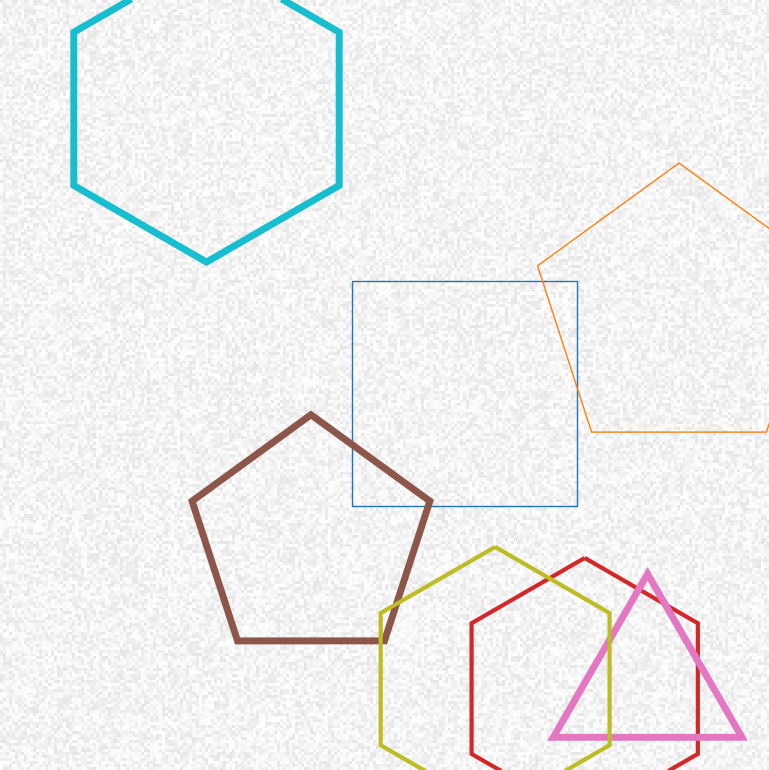[{"shape": "square", "thickness": 0.5, "radius": 0.73, "center": [0.603, 0.489]}, {"shape": "pentagon", "thickness": 0.5, "radius": 0.97, "center": [0.882, 0.595]}, {"shape": "hexagon", "thickness": 1.5, "radius": 0.85, "center": [0.759, 0.106]}, {"shape": "pentagon", "thickness": 2.5, "radius": 0.81, "center": [0.404, 0.299]}, {"shape": "triangle", "thickness": 2.5, "radius": 0.71, "center": [0.841, 0.113]}, {"shape": "hexagon", "thickness": 1.5, "radius": 0.86, "center": [0.643, 0.118]}, {"shape": "hexagon", "thickness": 2.5, "radius": 1.0, "center": [0.268, 0.859]}]